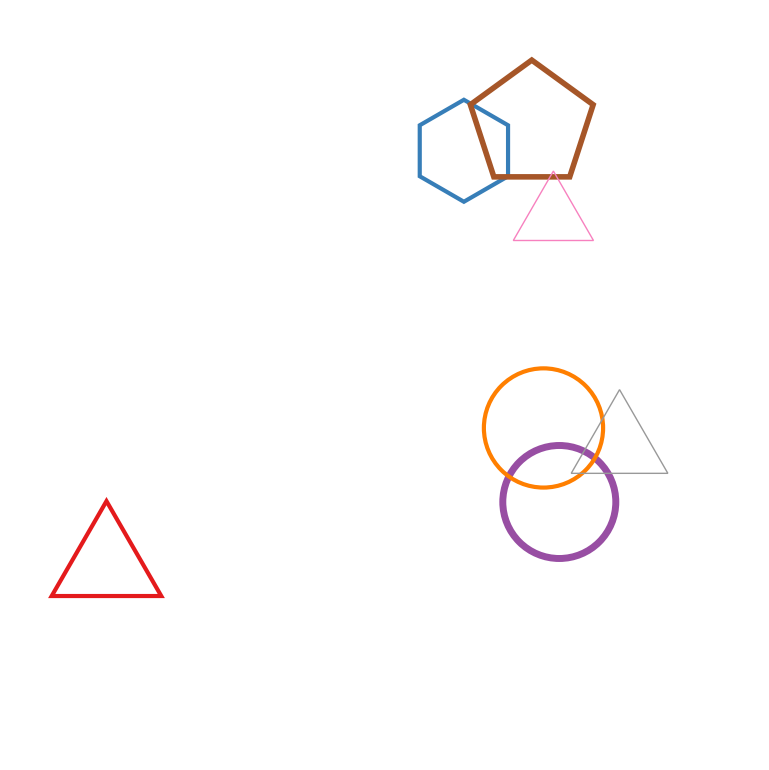[{"shape": "triangle", "thickness": 1.5, "radius": 0.41, "center": [0.138, 0.267]}, {"shape": "hexagon", "thickness": 1.5, "radius": 0.33, "center": [0.602, 0.804]}, {"shape": "circle", "thickness": 2.5, "radius": 0.37, "center": [0.726, 0.348]}, {"shape": "circle", "thickness": 1.5, "radius": 0.39, "center": [0.706, 0.444]}, {"shape": "pentagon", "thickness": 2, "radius": 0.42, "center": [0.691, 0.838]}, {"shape": "triangle", "thickness": 0.5, "radius": 0.3, "center": [0.719, 0.718]}, {"shape": "triangle", "thickness": 0.5, "radius": 0.36, "center": [0.805, 0.422]}]